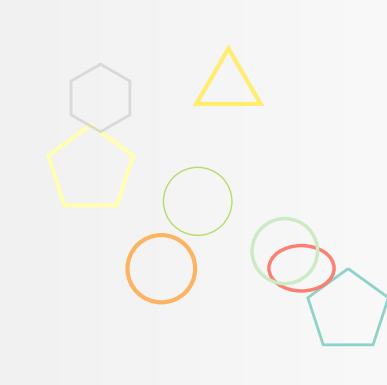[{"shape": "pentagon", "thickness": 2, "radius": 0.55, "center": [0.898, 0.193]}, {"shape": "pentagon", "thickness": 3, "radius": 0.58, "center": [0.234, 0.56]}, {"shape": "oval", "thickness": 2.5, "radius": 0.42, "center": [0.778, 0.303]}, {"shape": "circle", "thickness": 3, "radius": 0.44, "center": [0.416, 0.302]}, {"shape": "circle", "thickness": 1, "radius": 0.44, "center": [0.51, 0.477]}, {"shape": "hexagon", "thickness": 2, "radius": 0.44, "center": [0.259, 0.746]}, {"shape": "circle", "thickness": 2.5, "radius": 0.42, "center": [0.735, 0.348]}, {"shape": "triangle", "thickness": 3, "radius": 0.48, "center": [0.59, 0.778]}]